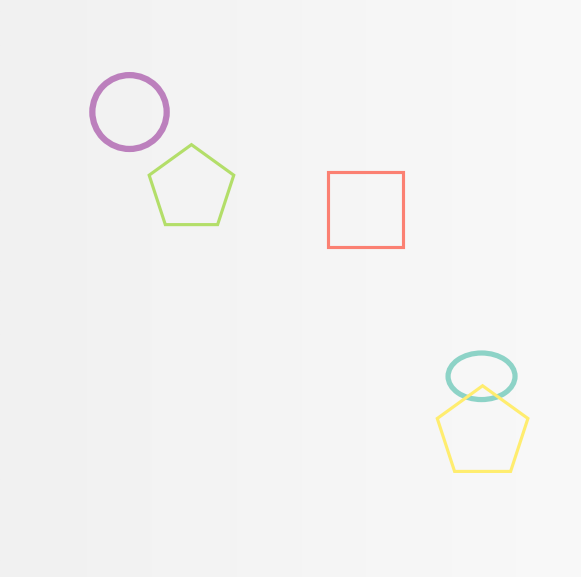[{"shape": "oval", "thickness": 2.5, "radius": 0.29, "center": [0.828, 0.348]}, {"shape": "square", "thickness": 1.5, "radius": 0.32, "center": [0.629, 0.636]}, {"shape": "pentagon", "thickness": 1.5, "radius": 0.38, "center": [0.329, 0.672]}, {"shape": "circle", "thickness": 3, "radius": 0.32, "center": [0.223, 0.805]}, {"shape": "pentagon", "thickness": 1.5, "radius": 0.41, "center": [0.83, 0.249]}]